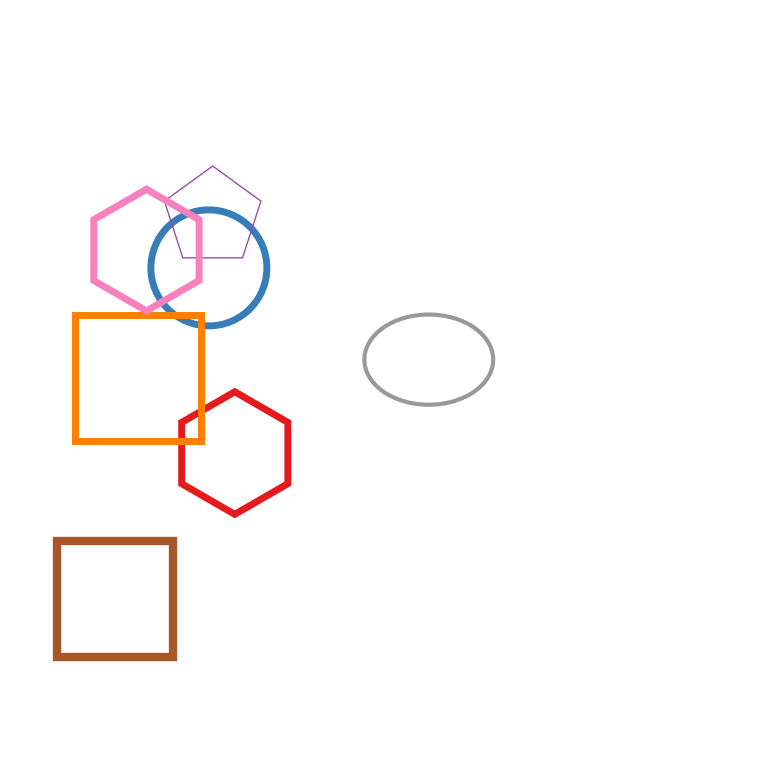[{"shape": "hexagon", "thickness": 2.5, "radius": 0.4, "center": [0.305, 0.412]}, {"shape": "circle", "thickness": 2.5, "radius": 0.38, "center": [0.271, 0.652]}, {"shape": "pentagon", "thickness": 0.5, "radius": 0.33, "center": [0.276, 0.718]}, {"shape": "square", "thickness": 2.5, "radius": 0.41, "center": [0.179, 0.509]}, {"shape": "square", "thickness": 3, "radius": 0.38, "center": [0.15, 0.222]}, {"shape": "hexagon", "thickness": 2.5, "radius": 0.39, "center": [0.19, 0.675]}, {"shape": "oval", "thickness": 1.5, "radius": 0.42, "center": [0.557, 0.533]}]